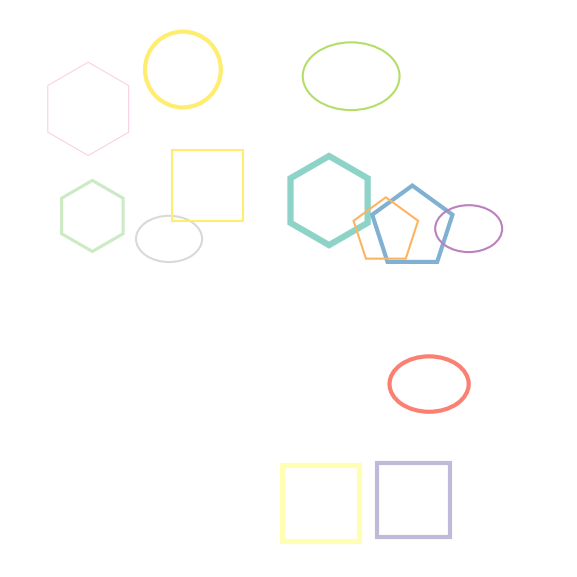[{"shape": "hexagon", "thickness": 3, "radius": 0.39, "center": [0.57, 0.652]}, {"shape": "square", "thickness": 2.5, "radius": 0.33, "center": [0.555, 0.128]}, {"shape": "square", "thickness": 2, "radius": 0.32, "center": [0.716, 0.133]}, {"shape": "oval", "thickness": 2, "radius": 0.34, "center": [0.743, 0.334]}, {"shape": "pentagon", "thickness": 2, "radius": 0.37, "center": [0.714, 0.605]}, {"shape": "pentagon", "thickness": 1, "radius": 0.29, "center": [0.668, 0.599]}, {"shape": "oval", "thickness": 1, "radius": 0.42, "center": [0.608, 0.867]}, {"shape": "hexagon", "thickness": 0.5, "radius": 0.4, "center": [0.153, 0.811]}, {"shape": "oval", "thickness": 1, "radius": 0.29, "center": [0.293, 0.585]}, {"shape": "oval", "thickness": 1, "radius": 0.29, "center": [0.812, 0.603]}, {"shape": "hexagon", "thickness": 1.5, "radius": 0.31, "center": [0.16, 0.625]}, {"shape": "square", "thickness": 1, "radius": 0.31, "center": [0.359, 0.678]}, {"shape": "circle", "thickness": 2, "radius": 0.33, "center": [0.317, 0.879]}]